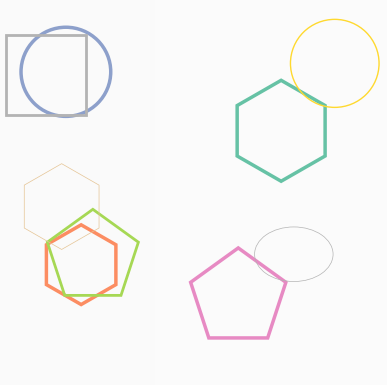[{"shape": "hexagon", "thickness": 2.5, "radius": 0.66, "center": [0.726, 0.66]}, {"shape": "hexagon", "thickness": 2.5, "radius": 0.52, "center": [0.209, 0.313]}, {"shape": "circle", "thickness": 2.5, "radius": 0.58, "center": [0.17, 0.813]}, {"shape": "pentagon", "thickness": 2.5, "radius": 0.65, "center": [0.615, 0.227]}, {"shape": "pentagon", "thickness": 2, "radius": 0.62, "center": [0.24, 0.333]}, {"shape": "circle", "thickness": 1, "radius": 0.57, "center": [0.864, 0.835]}, {"shape": "hexagon", "thickness": 0.5, "radius": 0.56, "center": [0.159, 0.463]}, {"shape": "oval", "thickness": 0.5, "radius": 0.51, "center": [0.758, 0.34]}, {"shape": "square", "thickness": 2, "radius": 0.52, "center": [0.119, 0.805]}]